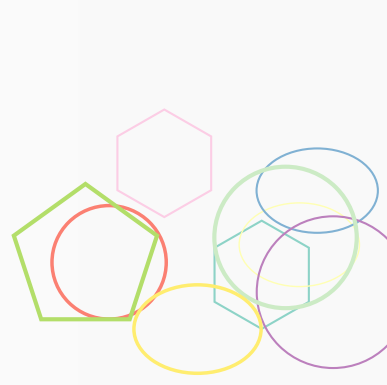[{"shape": "hexagon", "thickness": 1.5, "radius": 0.7, "center": [0.675, 0.286]}, {"shape": "oval", "thickness": 1, "radius": 0.78, "center": [0.772, 0.364]}, {"shape": "circle", "thickness": 2.5, "radius": 0.74, "center": [0.282, 0.319]}, {"shape": "oval", "thickness": 1.5, "radius": 0.78, "center": [0.819, 0.505]}, {"shape": "pentagon", "thickness": 3, "radius": 0.97, "center": [0.22, 0.328]}, {"shape": "hexagon", "thickness": 1.5, "radius": 0.7, "center": [0.424, 0.576]}, {"shape": "circle", "thickness": 1.5, "radius": 0.99, "center": [0.86, 0.241]}, {"shape": "circle", "thickness": 3, "radius": 0.92, "center": [0.737, 0.383]}, {"shape": "oval", "thickness": 2.5, "radius": 0.82, "center": [0.51, 0.145]}]